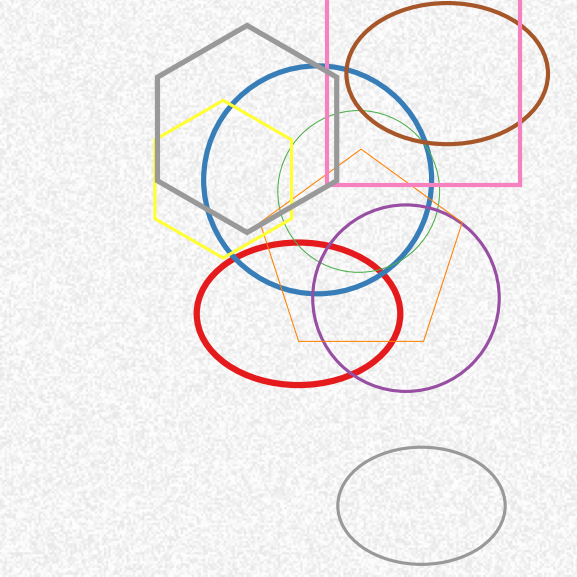[{"shape": "oval", "thickness": 3, "radius": 0.88, "center": [0.517, 0.456]}, {"shape": "circle", "thickness": 2.5, "radius": 0.99, "center": [0.55, 0.688]}, {"shape": "circle", "thickness": 0.5, "radius": 0.7, "center": [0.621, 0.668]}, {"shape": "circle", "thickness": 1.5, "radius": 0.81, "center": [0.703, 0.483]}, {"shape": "pentagon", "thickness": 0.5, "radius": 0.92, "center": [0.625, 0.557]}, {"shape": "hexagon", "thickness": 1.5, "radius": 0.68, "center": [0.386, 0.689]}, {"shape": "oval", "thickness": 2, "radius": 0.87, "center": [0.774, 0.872]}, {"shape": "square", "thickness": 2, "radius": 0.83, "center": [0.733, 0.846]}, {"shape": "oval", "thickness": 1.5, "radius": 0.72, "center": [0.73, 0.123]}, {"shape": "hexagon", "thickness": 2.5, "radius": 0.9, "center": [0.428, 0.776]}]